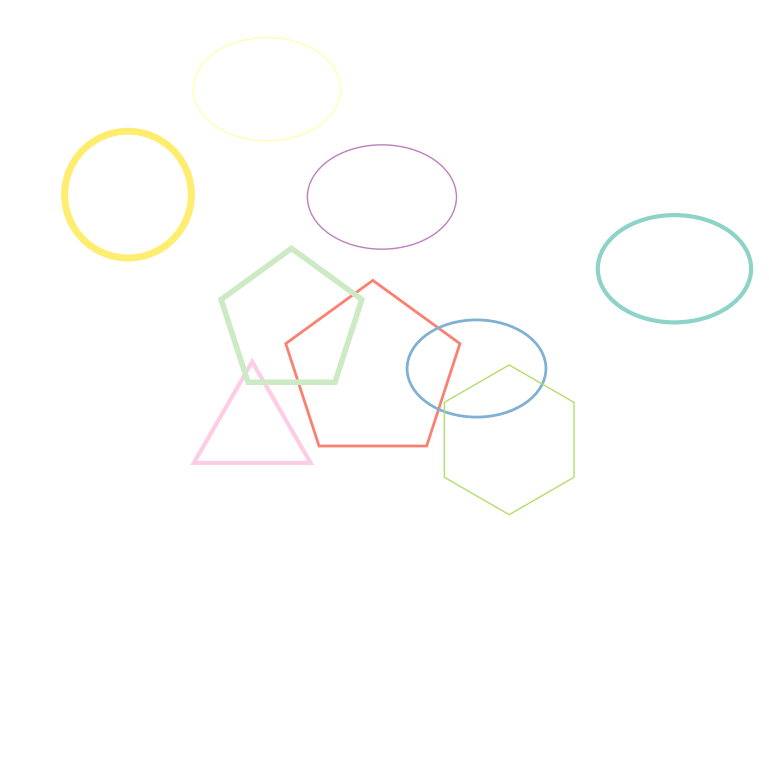[{"shape": "oval", "thickness": 1.5, "radius": 0.5, "center": [0.876, 0.651]}, {"shape": "oval", "thickness": 0.5, "radius": 0.48, "center": [0.347, 0.884]}, {"shape": "pentagon", "thickness": 1, "radius": 0.59, "center": [0.484, 0.517]}, {"shape": "oval", "thickness": 1, "radius": 0.45, "center": [0.619, 0.521]}, {"shape": "hexagon", "thickness": 0.5, "radius": 0.49, "center": [0.661, 0.429]}, {"shape": "triangle", "thickness": 1.5, "radius": 0.44, "center": [0.328, 0.443]}, {"shape": "oval", "thickness": 0.5, "radius": 0.48, "center": [0.496, 0.744]}, {"shape": "pentagon", "thickness": 2, "radius": 0.48, "center": [0.379, 0.581]}, {"shape": "circle", "thickness": 2.5, "radius": 0.41, "center": [0.166, 0.747]}]